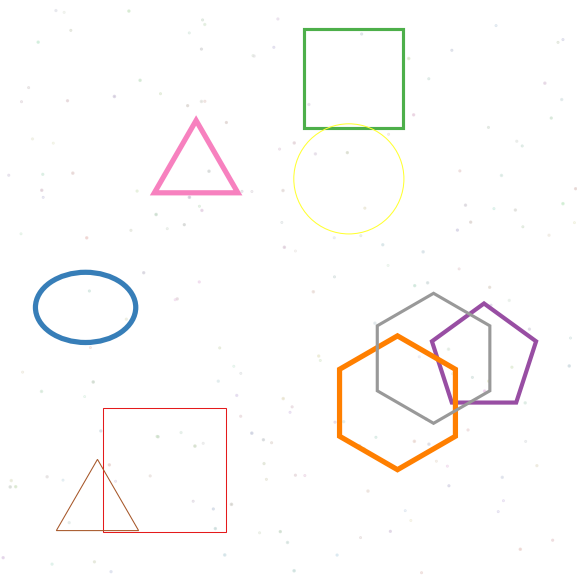[{"shape": "square", "thickness": 0.5, "radius": 0.53, "center": [0.285, 0.185]}, {"shape": "oval", "thickness": 2.5, "radius": 0.43, "center": [0.148, 0.467]}, {"shape": "square", "thickness": 1.5, "radius": 0.43, "center": [0.612, 0.863]}, {"shape": "pentagon", "thickness": 2, "radius": 0.47, "center": [0.838, 0.379]}, {"shape": "hexagon", "thickness": 2.5, "radius": 0.58, "center": [0.688, 0.302]}, {"shape": "circle", "thickness": 0.5, "radius": 0.48, "center": [0.604, 0.689]}, {"shape": "triangle", "thickness": 0.5, "radius": 0.41, "center": [0.169, 0.121]}, {"shape": "triangle", "thickness": 2.5, "radius": 0.42, "center": [0.34, 0.707]}, {"shape": "hexagon", "thickness": 1.5, "radius": 0.56, "center": [0.751, 0.379]}]